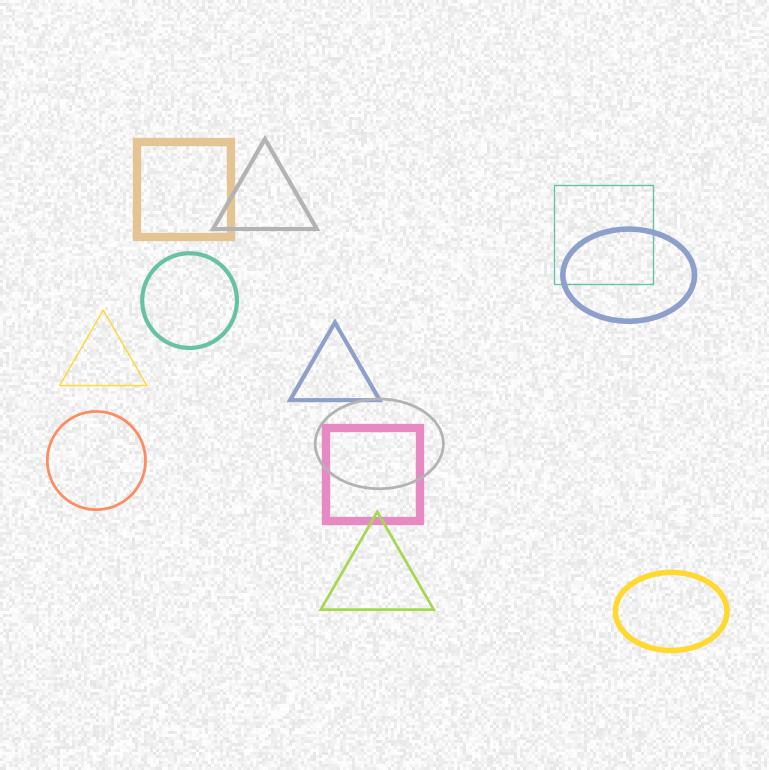[{"shape": "circle", "thickness": 1.5, "radius": 0.31, "center": [0.246, 0.61]}, {"shape": "square", "thickness": 0.5, "radius": 0.32, "center": [0.784, 0.696]}, {"shape": "circle", "thickness": 1, "radius": 0.32, "center": [0.125, 0.402]}, {"shape": "triangle", "thickness": 1.5, "radius": 0.34, "center": [0.435, 0.514]}, {"shape": "oval", "thickness": 2, "radius": 0.43, "center": [0.816, 0.643]}, {"shape": "square", "thickness": 3, "radius": 0.3, "center": [0.484, 0.384]}, {"shape": "triangle", "thickness": 1, "radius": 0.42, "center": [0.49, 0.251]}, {"shape": "triangle", "thickness": 0.5, "radius": 0.33, "center": [0.134, 0.532]}, {"shape": "oval", "thickness": 2, "radius": 0.36, "center": [0.872, 0.206]}, {"shape": "square", "thickness": 3, "radius": 0.31, "center": [0.239, 0.754]}, {"shape": "oval", "thickness": 1, "radius": 0.42, "center": [0.493, 0.424]}, {"shape": "triangle", "thickness": 1.5, "radius": 0.39, "center": [0.344, 0.741]}]